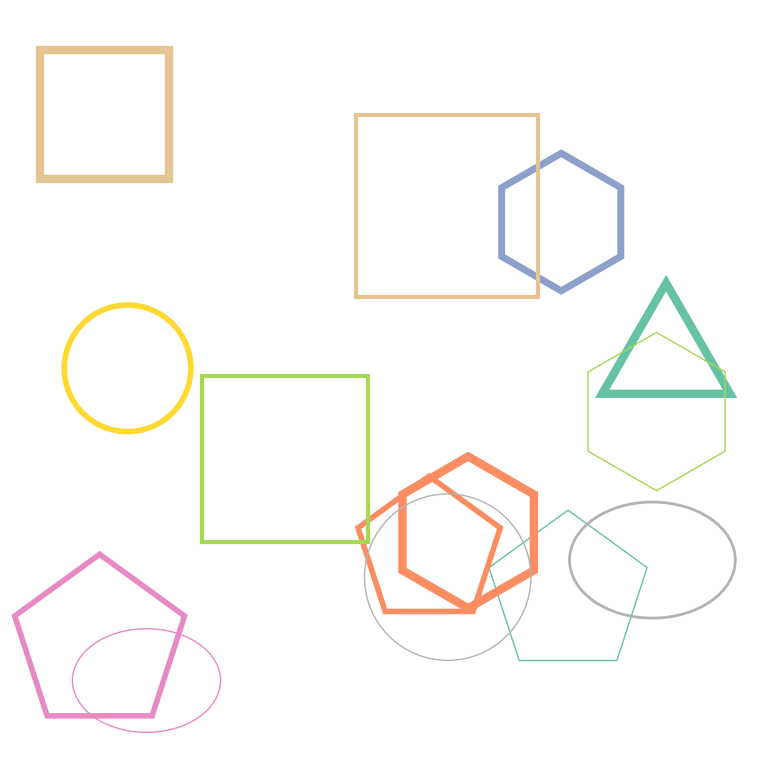[{"shape": "triangle", "thickness": 3, "radius": 0.48, "center": [0.865, 0.536]}, {"shape": "pentagon", "thickness": 0.5, "radius": 0.54, "center": [0.738, 0.229]}, {"shape": "hexagon", "thickness": 3, "radius": 0.49, "center": [0.608, 0.309]}, {"shape": "pentagon", "thickness": 2, "radius": 0.49, "center": [0.557, 0.284]}, {"shape": "hexagon", "thickness": 2.5, "radius": 0.45, "center": [0.729, 0.712]}, {"shape": "oval", "thickness": 0.5, "radius": 0.48, "center": [0.19, 0.116]}, {"shape": "pentagon", "thickness": 2, "radius": 0.58, "center": [0.129, 0.164]}, {"shape": "square", "thickness": 1.5, "radius": 0.54, "center": [0.371, 0.404]}, {"shape": "hexagon", "thickness": 0.5, "radius": 0.51, "center": [0.853, 0.466]}, {"shape": "circle", "thickness": 2, "radius": 0.41, "center": [0.166, 0.522]}, {"shape": "square", "thickness": 3, "radius": 0.42, "center": [0.135, 0.851]}, {"shape": "square", "thickness": 1.5, "radius": 0.59, "center": [0.58, 0.732]}, {"shape": "circle", "thickness": 0.5, "radius": 0.54, "center": [0.581, 0.25]}, {"shape": "oval", "thickness": 1, "radius": 0.54, "center": [0.847, 0.273]}]